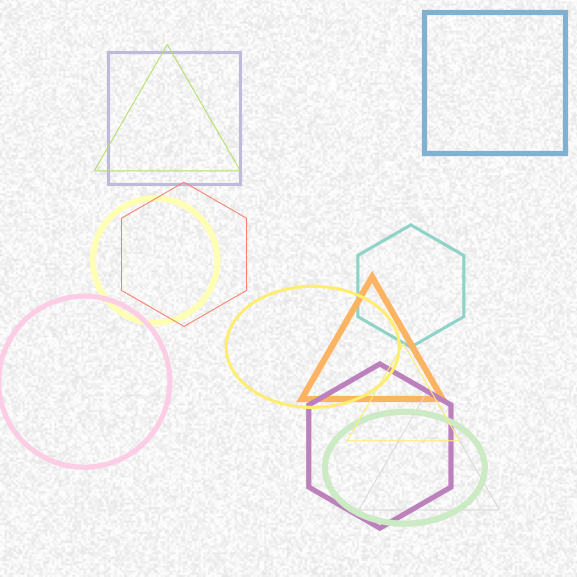[{"shape": "hexagon", "thickness": 1.5, "radius": 0.53, "center": [0.711, 0.504]}, {"shape": "circle", "thickness": 3, "radius": 0.54, "center": [0.269, 0.548]}, {"shape": "square", "thickness": 1.5, "radius": 0.57, "center": [0.301, 0.795]}, {"shape": "hexagon", "thickness": 0.5, "radius": 0.62, "center": [0.319, 0.559]}, {"shape": "square", "thickness": 2.5, "radius": 0.61, "center": [0.856, 0.856]}, {"shape": "triangle", "thickness": 3, "radius": 0.7, "center": [0.644, 0.379]}, {"shape": "triangle", "thickness": 0.5, "radius": 0.73, "center": [0.29, 0.776]}, {"shape": "circle", "thickness": 2.5, "radius": 0.74, "center": [0.146, 0.338]}, {"shape": "triangle", "thickness": 0.5, "radius": 0.7, "center": [0.743, 0.186]}, {"shape": "hexagon", "thickness": 2.5, "radius": 0.71, "center": [0.658, 0.227]}, {"shape": "oval", "thickness": 3, "radius": 0.69, "center": [0.701, 0.189]}, {"shape": "triangle", "thickness": 0.5, "radius": 0.56, "center": [0.698, 0.292]}, {"shape": "oval", "thickness": 1.5, "radius": 0.75, "center": [0.542, 0.399]}]